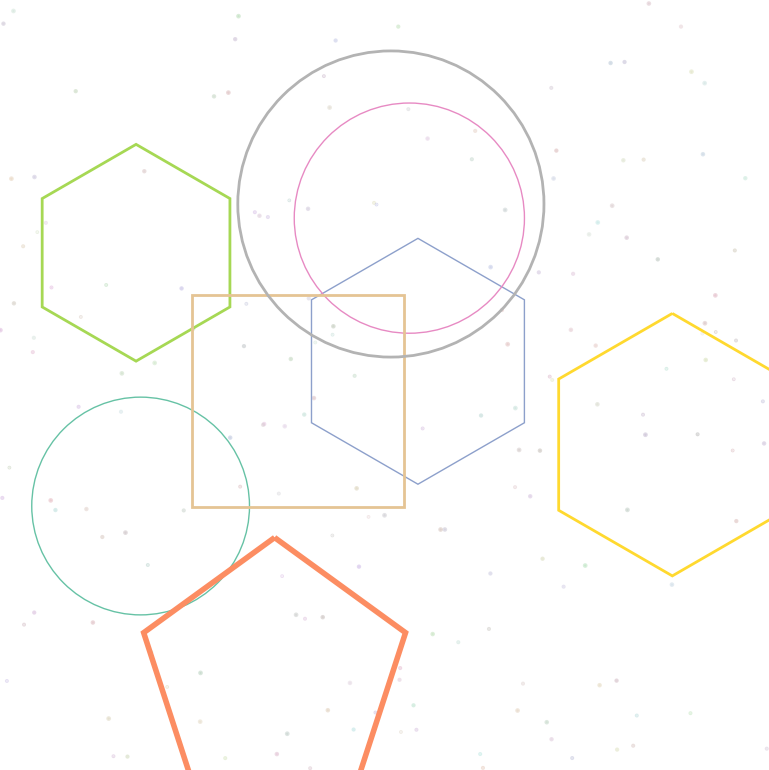[{"shape": "circle", "thickness": 0.5, "radius": 0.71, "center": [0.183, 0.343]}, {"shape": "pentagon", "thickness": 2, "radius": 0.89, "center": [0.357, 0.123]}, {"shape": "hexagon", "thickness": 0.5, "radius": 0.8, "center": [0.543, 0.531]}, {"shape": "circle", "thickness": 0.5, "radius": 0.75, "center": [0.532, 0.717]}, {"shape": "hexagon", "thickness": 1, "radius": 0.7, "center": [0.177, 0.672]}, {"shape": "hexagon", "thickness": 1, "radius": 0.85, "center": [0.873, 0.423]}, {"shape": "square", "thickness": 1, "radius": 0.69, "center": [0.387, 0.479]}, {"shape": "circle", "thickness": 1, "radius": 0.99, "center": [0.508, 0.735]}]